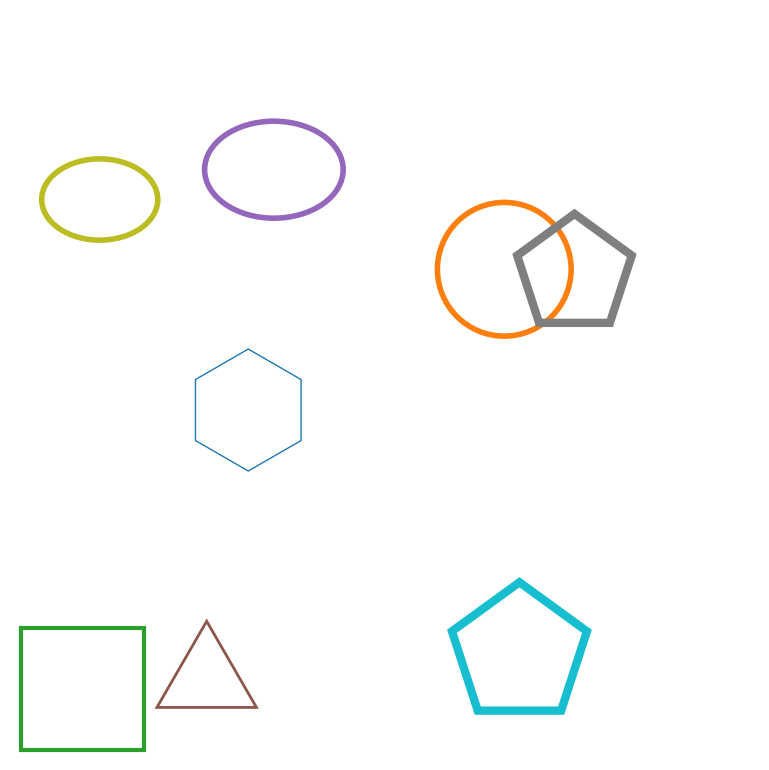[{"shape": "hexagon", "thickness": 0.5, "radius": 0.4, "center": [0.322, 0.467]}, {"shape": "circle", "thickness": 2, "radius": 0.43, "center": [0.655, 0.65]}, {"shape": "square", "thickness": 1.5, "radius": 0.4, "center": [0.107, 0.105]}, {"shape": "oval", "thickness": 2, "radius": 0.45, "center": [0.356, 0.78]}, {"shape": "triangle", "thickness": 1, "radius": 0.37, "center": [0.268, 0.119]}, {"shape": "pentagon", "thickness": 3, "radius": 0.39, "center": [0.746, 0.644]}, {"shape": "oval", "thickness": 2, "radius": 0.38, "center": [0.13, 0.741]}, {"shape": "pentagon", "thickness": 3, "radius": 0.46, "center": [0.675, 0.152]}]